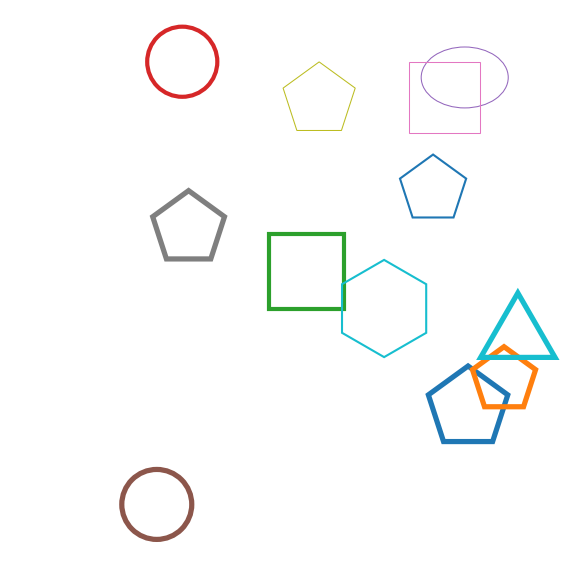[{"shape": "pentagon", "thickness": 2.5, "radius": 0.36, "center": [0.811, 0.293]}, {"shape": "pentagon", "thickness": 1, "radius": 0.3, "center": [0.75, 0.671]}, {"shape": "pentagon", "thickness": 2.5, "radius": 0.29, "center": [0.873, 0.341]}, {"shape": "square", "thickness": 2, "radius": 0.33, "center": [0.531, 0.529]}, {"shape": "circle", "thickness": 2, "radius": 0.3, "center": [0.316, 0.892]}, {"shape": "oval", "thickness": 0.5, "radius": 0.38, "center": [0.805, 0.865]}, {"shape": "circle", "thickness": 2.5, "radius": 0.3, "center": [0.271, 0.126]}, {"shape": "square", "thickness": 0.5, "radius": 0.31, "center": [0.77, 0.83]}, {"shape": "pentagon", "thickness": 2.5, "radius": 0.33, "center": [0.327, 0.604]}, {"shape": "pentagon", "thickness": 0.5, "radius": 0.33, "center": [0.553, 0.826]}, {"shape": "hexagon", "thickness": 1, "radius": 0.42, "center": [0.665, 0.465]}, {"shape": "triangle", "thickness": 2.5, "radius": 0.37, "center": [0.897, 0.417]}]